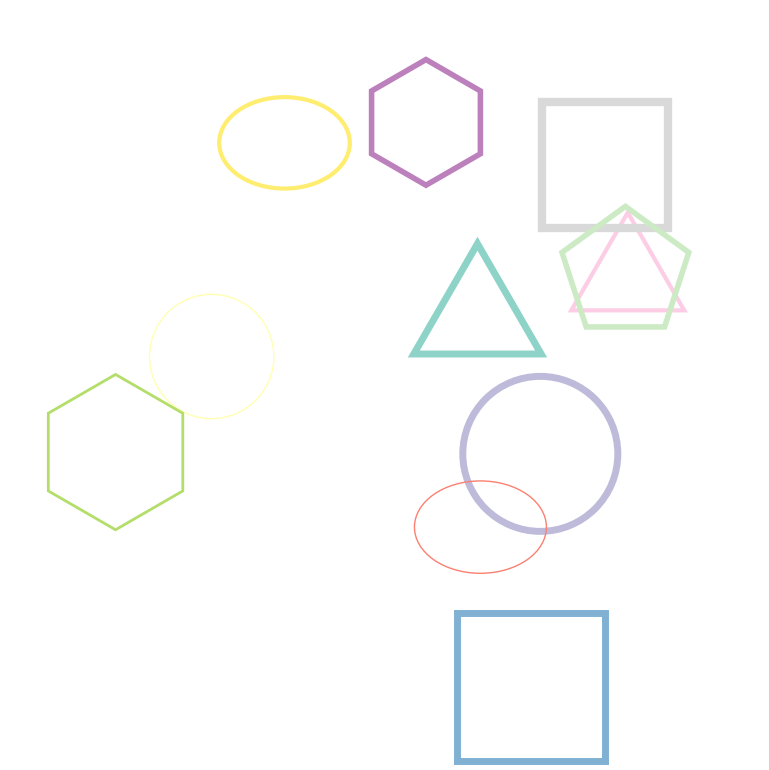[{"shape": "triangle", "thickness": 2.5, "radius": 0.48, "center": [0.62, 0.588]}, {"shape": "circle", "thickness": 0.5, "radius": 0.4, "center": [0.275, 0.537]}, {"shape": "circle", "thickness": 2.5, "radius": 0.5, "center": [0.702, 0.411]}, {"shape": "oval", "thickness": 0.5, "radius": 0.43, "center": [0.624, 0.315]}, {"shape": "square", "thickness": 2.5, "radius": 0.48, "center": [0.69, 0.108]}, {"shape": "hexagon", "thickness": 1, "radius": 0.5, "center": [0.15, 0.413]}, {"shape": "triangle", "thickness": 1.5, "radius": 0.42, "center": [0.815, 0.639]}, {"shape": "square", "thickness": 3, "radius": 0.41, "center": [0.786, 0.785]}, {"shape": "hexagon", "thickness": 2, "radius": 0.41, "center": [0.553, 0.841]}, {"shape": "pentagon", "thickness": 2, "radius": 0.43, "center": [0.812, 0.645]}, {"shape": "oval", "thickness": 1.5, "radius": 0.42, "center": [0.369, 0.814]}]